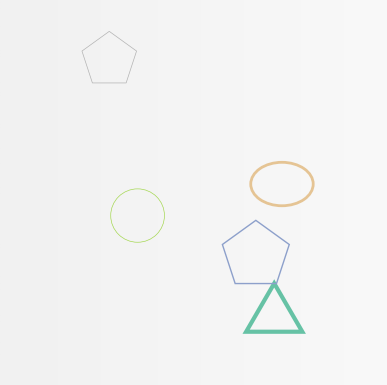[{"shape": "triangle", "thickness": 3, "radius": 0.42, "center": [0.708, 0.18]}, {"shape": "pentagon", "thickness": 1, "radius": 0.45, "center": [0.66, 0.337]}, {"shape": "circle", "thickness": 0.5, "radius": 0.35, "center": [0.355, 0.44]}, {"shape": "oval", "thickness": 2, "radius": 0.4, "center": [0.728, 0.522]}, {"shape": "pentagon", "thickness": 0.5, "radius": 0.37, "center": [0.282, 0.844]}]